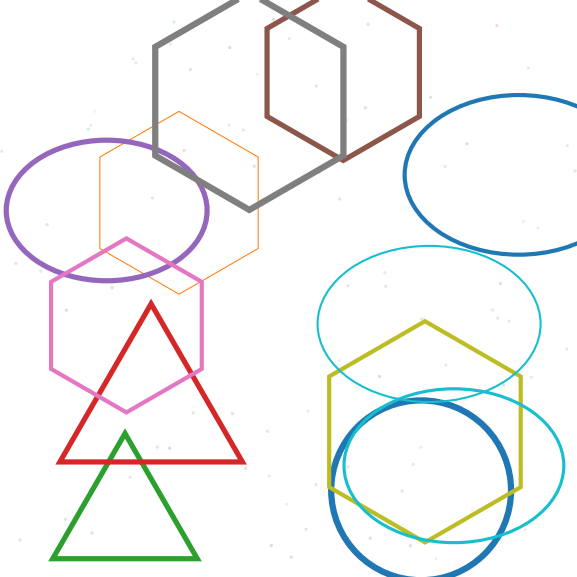[{"shape": "oval", "thickness": 2, "radius": 0.99, "center": [0.898, 0.696]}, {"shape": "circle", "thickness": 3, "radius": 0.78, "center": [0.729, 0.15]}, {"shape": "hexagon", "thickness": 0.5, "radius": 0.79, "center": [0.31, 0.648]}, {"shape": "triangle", "thickness": 2.5, "radius": 0.72, "center": [0.216, 0.104]}, {"shape": "triangle", "thickness": 2.5, "radius": 0.91, "center": [0.262, 0.29]}, {"shape": "oval", "thickness": 2.5, "radius": 0.87, "center": [0.185, 0.635]}, {"shape": "hexagon", "thickness": 2.5, "radius": 0.76, "center": [0.594, 0.874]}, {"shape": "hexagon", "thickness": 2, "radius": 0.75, "center": [0.219, 0.436]}, {"shape": "hexagon", "thickness": 3, "radius": 0.94, "center": [0.432, 0.824]}, {"shape": "hexagon", "thickness": 2, "radius": 0.96, "center": [0.736, 0.251]}, {"shape": "oval", "thickness": 1, "radius": 0.97, "center": [0.743, 0.438]}, {"shape": "oval", "thickness": 1.5, "radius": 0.95, "center": [0.786, 0.193]}]